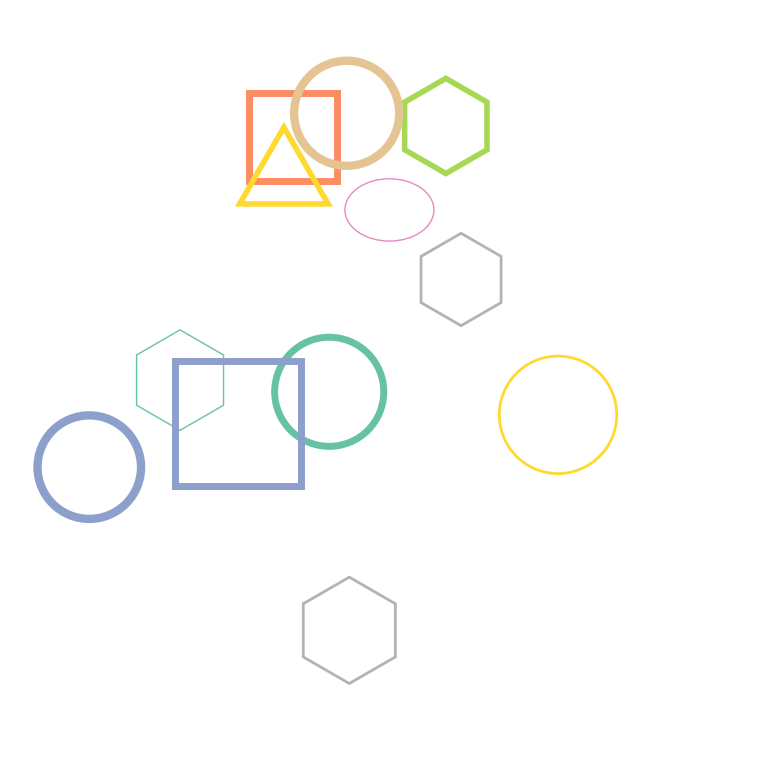[{"shape": "hexagon", "thickness": 0.5, "radius": 0.33, "center": [0.234, 0.506]}, {"shape": "circle", "thickness": 2.5, "radius": 0.35, "center": [0.428, 0.491]}, {"shape": "square", "thickness": 2.5, "radius": 0.29, "center": [0.381, 0.822]}, {"shape": "square", "thickness": 2.5, "radius": 0.41, "center": [0.309, 0.45]}, {"shape": "circle", "thickness": 3, "radius": 0.34, "center": [0.116, 0.393]}, {"shape": "oval", "thickness": 0.5, "radius": 0.29, "center": [0.506, 0.727]}, {"shape": "hexagon", "thickness": 2, "radius": 0.31, "center": [0.579, 0.836]}, {"shape": "circle", "thickness": 1, "radius": 0.38, "center": [0.725, 0.461]}, {"shape": "triangle", "thickness": 2, "radius": 0.33, "center": [0.369, 0.768]}, {"shape": "circle", "thickness": 3, "radius": 0.34, "center": [0.45, 0.853]}, {"shape": "hexagon", "thickness": 1, "radius": 0.3, "center": [0.599, 0.637]}, {"shape": "hexagon", "thickness": 1, "radius": 0.35, "center": [0.454, 0.181]}]